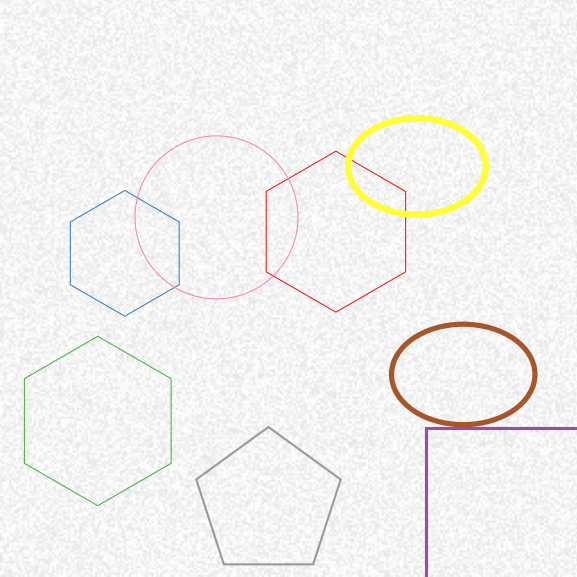[{"shape": "hexagon", "thickness": 0.5, "radius": 0.7, "center": [0.582, 0.598]}, {"shape": "hexagon", "thickness": 0.5, "radius": 0.54, "center": [0.216, 0.56]}, {"shape": "hexagon", "thickness": 0.5, "radius": 0.73, "center": [0.169, 0.27]}, {"shape": "square", "thickness": 1.5, "radius": 0.69, "center": [0.876, 0.12]}, {"shape": "oval", "thickness": 3, "radius": 0.6, "center": [0.722, 0.711]}, {"shape": "oval", "thickness": 2.5, "radius": 0.62, "center": [0.802, 0.351]}, {"shape": "circle", "thickness": 0.5, "radius": 0.71, "center": [0.375, 0.623]}, {"shape": "pentagon", "thickness": 1, "radius": 0.66, "center": [0.465, 0.128]}]